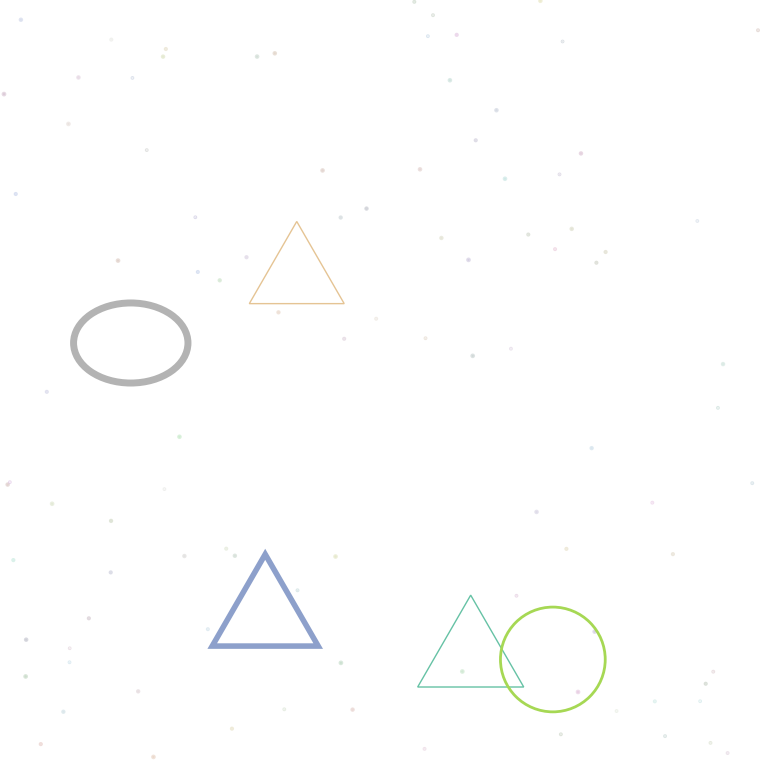[{"shape": "triangle", "thickness": 0.5, "radius": 0.4, "center": [0.611, 0.148]}, {"shape": "triangle", "thickness": 2, "radius": 0.4, "center": [0.344, 0.201]}, {"shape": "circle", "thickness": 1, "radius": 0.34, "center": [0.718, 0.144]}, {"shape": "triangle", "thickness": 0.5, "radius": 0.36, "center": [0.385, 0.641]}, {"shape": "oval", "thickness": 2.5, "radius": 0.37, "center": [0.17, 0.555]}]